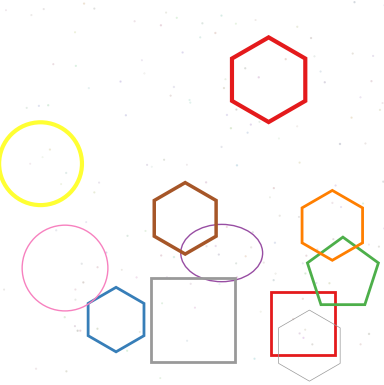[{"shape": "square", "thickness": 2, "radius": 0.41, "center": [0.787, 0.161]}, {"shape": "hexagon", "thickness": 3, "radius": 0.55, "center": [0.698, 0.793]}, {"shape": "hexagon", "thickness": 2, "radius": 0.42, "center": [0.301, 0.17]}, {"shape": "pentagon", "thickness": 2, "radius": 0.48, "center": [0.891, 0.287]}, {"shape": "oval", "thickness": 1, "radius": 0.53, "center": [0.576, 0.343]}, {"shape": "hexagon", "thickness": 2, "radius": 0.45, "center": [0.863, 0.415]}, {"shape": "circle", "thickness": 3, "radius": 0.54, "center": [0.105, 0.575]}, {"shape": "hexagon", "thickness": 2.5, "radius": 0.46, "center": [0.481, 0.433]}, {"shape": "circle", "thickness": 1, "radius": 0.56, "center": [0.169, 0.304]}, {"shape": "hexagon", "thickness": 0.5, "radius": 0.46, "center": [0.804, 0.102]}, {"shape": "square", "thickness": 2, "radius": 0.55, "center": [0.501, 0.169]}]